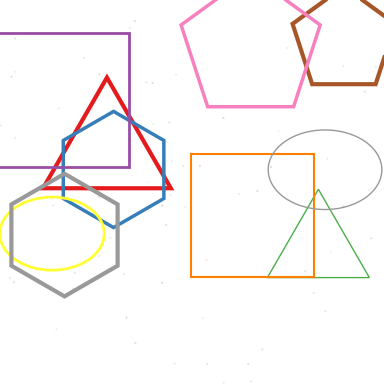[{"shape": "triangle", "thickness": 3, "radius": 0.96, "center": [0.278, 0.607]}, {"shape": "hexagon", "thickness": 2.5, "radius": 0.75, "center": [0.295, 0.56]}, {"shape": "triangle", "thickness": 1, "radius": 0.76, "center": [0.827, 0.355]}, {"shape": "square", "thickness": 2, "radius": 0.87, "center": [0.162, 0.74]}, {"shape": "square", "thickness": 1.5, "radius": 0.8, "center": [0.656, 0.439]}, {"shape": "oval", "thickness": 2, "radius": 0.68, "center": [0.135, 0.393]}, {"shape": "pentagon", "thickness": 3, "radius": 0.7, "center": [0.893, 0.895]}, {"shape": "pentagon", "thickness": 2.5, "radius": 0.95, "center": [0.651, 0.876]}, {"shape": "oval", "thickness": 1, "radius": 0.74, "center": [0.844, 0.559]}, {"shape": "hexagon", "thickness": 3, "radius": 0.8, "center": [0.168, 0.389]}]